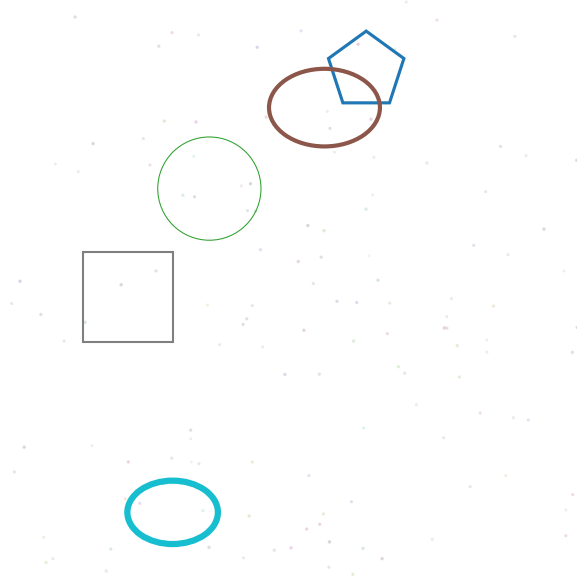[{"shape": "pentagon", "thickness": 1.5, "radius": 0.34, "center": [0.634, 0.877]}, {"shape": "circle", "thickness": 0.5, "radius": 0.45, "center": [0.363, 0.673]}, {"shape": "oval", "thickness": 2, "radius": 0.48, "center": [0.562, 0.813]}, {"shape": "square", "thickness": 1, "radius": 0.39, "center": [0.222, 0.485]}, {"shape": "oval", "thickness": 3, "radius": 0.39, "center": [0.299, 0.112]}]